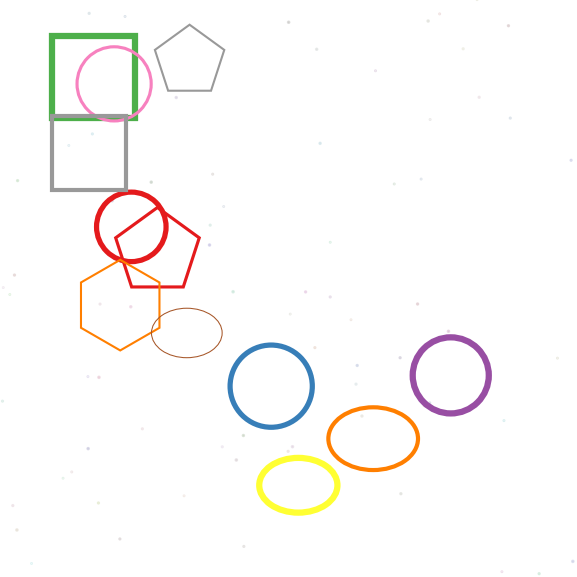[{"shape": "circle", "thickness": 2.5, "radius": 0.3, "center": [0.227, 0.606]}, {"shape": "pentagon", "thickness": 1.5, "radius": 0.38, "center": [0.273, 0.564]}, {"shape": "circle", "thickness": 2.5, "radius": 0.36, "center": [0.47, 0.33]}, {"shape": "square", "thickness": 3, "radius": 0.36, "center": [0.162, 0.866]}, {"shape": "circle", "thickness": 3, "radius": 0.33, "center": [0.781, 0.349]}, {"shape": "oval", "thickness": 2, "radius": 0.39, "center": [0.646, 0.24]}, {"shape": "hexagon", "thickness": 1, "radius": 0.39, "center": [0.208, 0.471]}, {"shape": "oval", "thickness": 3, "radius": 0.34, "center": [0.517, 0.159]}, {"shape": "oval", "thickness": 0.5, "radius": 0.31, "center": [0.323, 0.423]}, {"shape": "circle", "thickness": 1.5, "radius": 0.32, "center": [0.198, 0.854]}, {"shape": "square", "thickness": 2, "radius": 0.32, "center": [0.154, 0.735]}, {"shape": "pentagon", "thickness": 1, "radius": 0.32, "center": [0.328, 0.893]}]